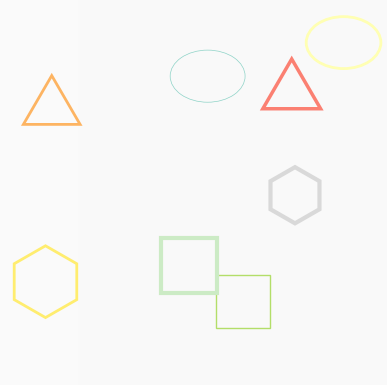[{"shape": "oval", "thickness": 0.5, "radius": 0.48, "center": [0.536, 0.802]}, {"shape": "oval", "thickness": 2, "radius": 0.48, "center": [0.887, 0.889]}, {"shape": "triangle", "thickness": 2.5, "radius": 0.43, "center": [0.753, 0.761]}, {"shape": "triangle", "thickness": 2, "radius": 0.42, "center": [0.134, 0.719]}, {"shape": "square", "thickness": 1, "radius": 0.34, "center": [0.627, 0.218]}, {"shape": "hexagon", "thickness": 3, "radius": 0.36, "center": [0.761, 0.493]}, {"shape": "square", "thickness": 3, "radius": 0.36, "center": [0.487, 0.311]}, {"shape": "hexagon", "thickness": 2, "radius": 0.47, "center": [0.117, 0.268]}]